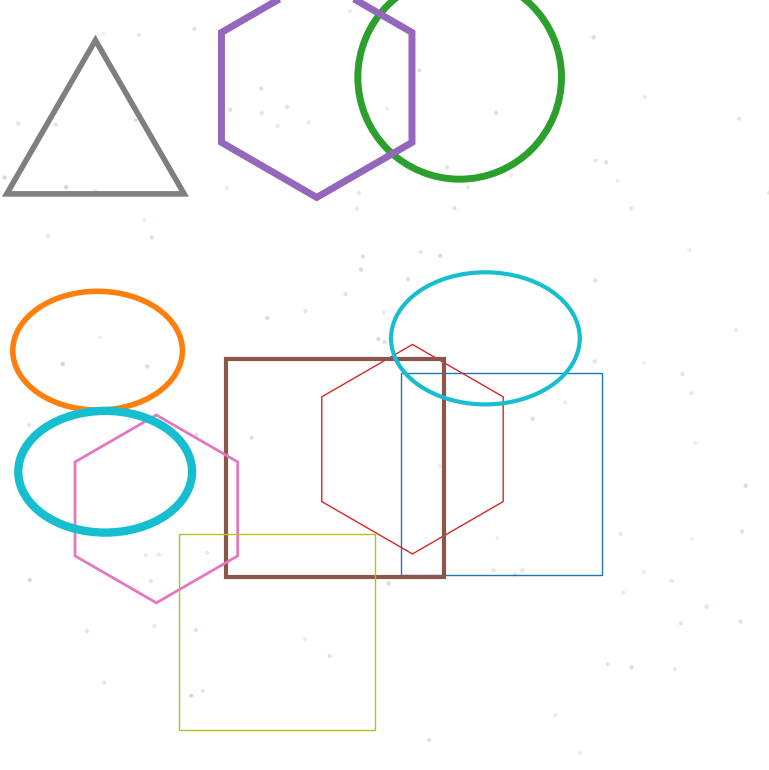[{"shape": "square", "thickness": 0.5, "radius": 0.65, "center": [0.652, 0.384]}, {"shape": "oval", "thickness": 2, "radius": 0.55, "center": [0.127, 0.545]}, {"shape": "circle", "thickness": 2.5, "radius": 0.66, "center": [0.597, 0.9]}, {"shape": "hexagon", "thickness": 0.5, "radius": 0.68, "center": [0.536, 0.417]}, {"shape": "hexagon", "thickness": 2.5, "radius": 0.71, "center": [0.411, 0.886]}, {"shape": "square", "thickness": 1.5, "radius": 0.71, "center": [0.435, 0.393]}, {"shape": "hexagon", "thickness": 1, "radius": 0.61, "center": [0.203, 0.339]}, {"shape": "triangle", "thickness": 2, "radius": 0.66, "center": [0.124, 0.815]}, {"shape": "square", "thickness": 0.5, "radius": 0.64, "center": [0.359, 0.179]}, {"shape": "oval", "thickness": 3, "radius": 0.56, "center": [0.137, 0.387]}, {"shape": "oval", "thickness": 1.5, "radius": 0.61, "center": [0.63, 0.561]}]